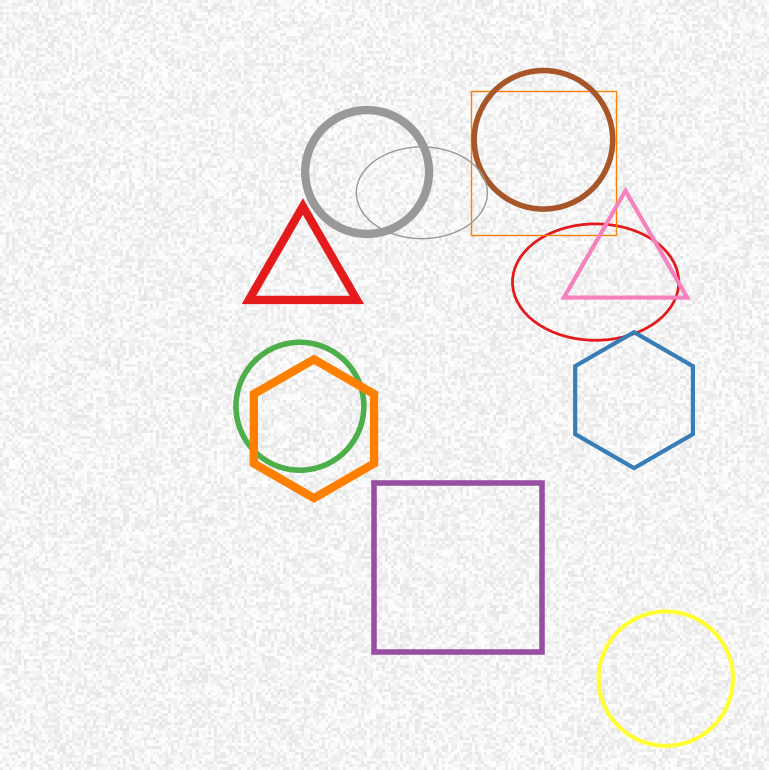[{"shape": "oval", "thickness": 1, "radius": 0.54, "center": [0.774, 0.634]}, {"shape": "triangle", "thickness": 3, "radius": 0.4, "center": [0.393, 0.651]}, {"shape": "hexagon", "thickness": 1.5, "radius": 0.44, "center": [0.823, 0.48]}, {"shape": "circle", "thickness": 2, "radius": 0.42, "center": [0.389, 0.472]}, {"shape": "square", "thickness": 2, "radius": 0.55, "center": [0.595, 0.263]}, {"shape": "hexagon", "thickness": 3, "radius": 0.45, "center": [0.408, 0.443]}, {"shape": "square", "thickness": 0.5, "radius": 0.47, "center": [0.706, 0.788]}, {"shape": "circle", "thickness": 1.5, "radius": 0.44, "center": [0.865, 0.119]}, {"shape": "circle", "thickness": 2, "radius": 0.45, "center": [0.706, 0.818]}, {"shape": "triangle", "thickness": 1.5, "radius": 0.46, "center": [0.812, 0.66]}, {"shape": "circle", "thickness": 3, "radius": 0.4, "center": [0.477, 0.777]}, {"shape": "oval", "thickness": 0.5, "radius": 0.43, "center": [0.548, 0.75]}]